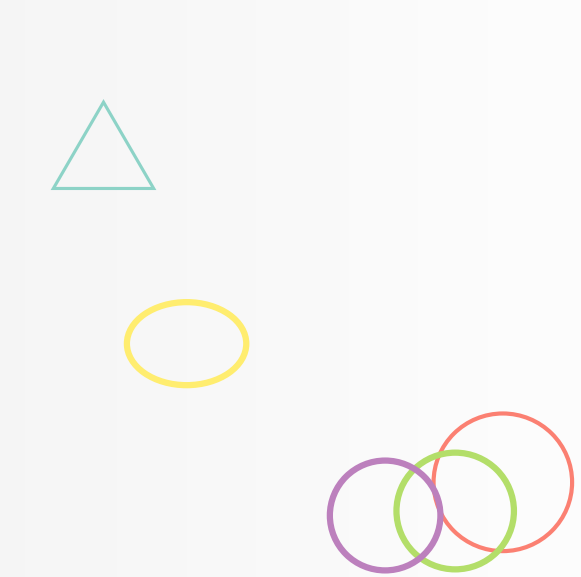[{"shape": "triangle", "thickness": 1.5, "radius": 0.5, "center": [0.178, 0.723]}, {"shape": "circle", "thickness": 2, "radius": 0.6, "center": [0.865, 0.164]}, {"shape": "circle", "thickness": 3, "radius": 0.51, "center": [0.783, 0.114]}, {"shape": "circle", "thickness": 3, "radius": 0.48, "center": [0.663, 0.107]}, {"shape": "oval", "thickness": 3, "radius": 0.51, "center": [0.321, 0.404]}]